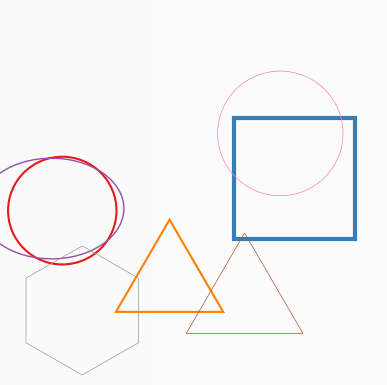[{"shape": "circle", "thickness": 1.5, "radius": 0.7, "center": [0.161, 0.453]}, {"shape": "square", "thickness": 3, "radius": 0.78, "center": [0.76, 0.537]}, {"shape": "oval", "thickness": 1, "radius": 0.93, "center": [0.133, 0.458]}, {"shape": "triangle", "thickness": 1.5, "radius": 0.8, "center": [0.438, 0.27]}, {"shape": "triangle", "thickness": 0.5, "radius": 0.87, "center": [0.631, 0.221]}, {"shape": "circle", "thickness": 0.5, "radius": 0.81, "center": [0.723, 0.653]}, {"shape": "hexagon", "thickness": 0.5, "radius": 0.84, "center": [0.212, 0.194]}]